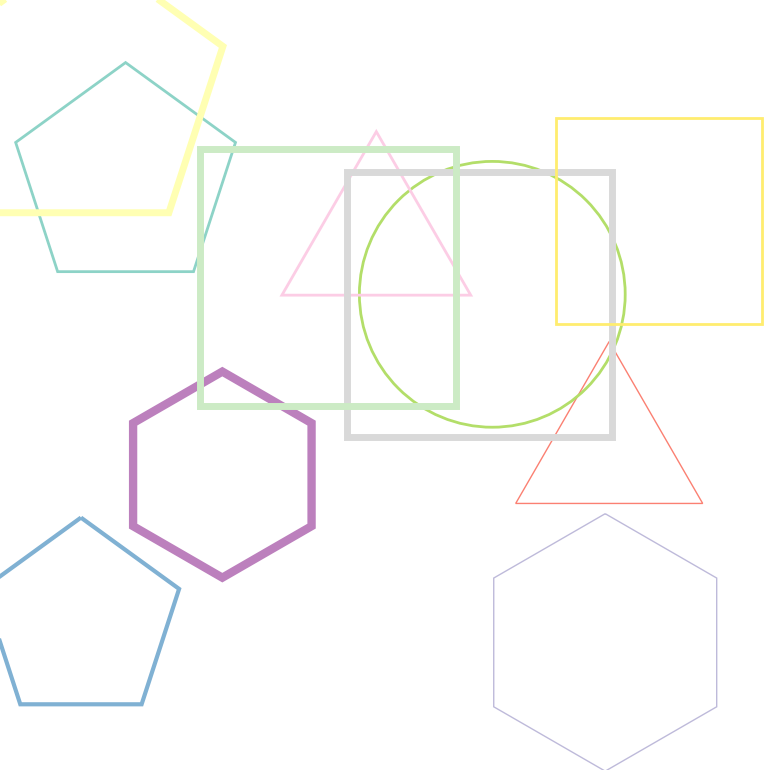[{"shape": "pentagon", "thickness": 1, "radius": 0.75, "center": [0.163, 0.769]}, {"shape": "pentagon", "thickness": 2.5, "radius": 0.97, "center": [0.106, 0.88]}, {"shape": "hexagon", "thickness": 0.5, "radius": 0.84, "center": [0.786, 0.166]}, {"shape": "triangle", "thickness": 0.5, "radius": 0.7, "center": [0.791, 0.416]}, {"shape": "pentagon", "thickness": 1.5, "radius": 0.67, "center": [0.105, 0.194]}, {"shape": "circle", "thickness": 1, "radius": 0.86, "center": [0.639, 0.618]}, {"shape": "triangle", "thickness": 1, "radius": 0.71, "center": [0.489, 0.687]}, {"shape": "square", "thickness": 2.5, "radius": 0.86, "center": [0.623, 0.605]}, {"shape": "hexagon", "thickness": 3, "radius": 0.67, "center": [0.289, 0.384]}, {"shape": "square", "thickness": 2.5, "radius": 0.83, "center": [0.426, 0.64]}, {"shape": "square", "thickness": 1, "radius": 0.67, "center": [0.856, 0.713]}]